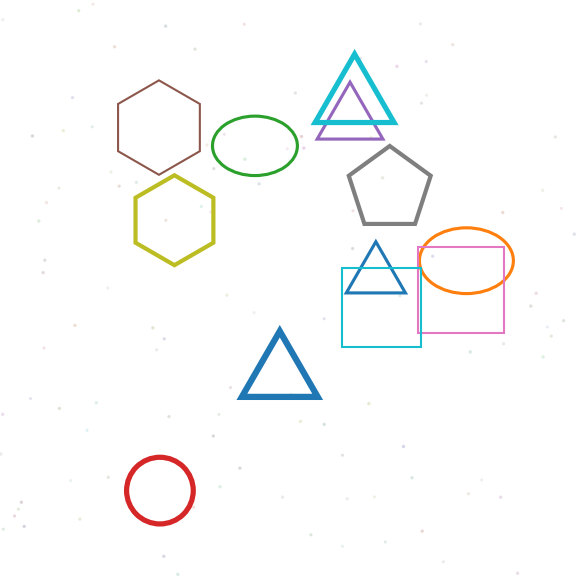[{"shape": "triangle", "thickness": 3, "radius": 0.38, "center": [0.484, 0.35]}, {"shape": "triangle", "thickness": 1.5, "radius": 0.3, "center": [0.651, 0.521]}, {"shape": "oval", "thickness": 1.5, "radius": 0.41, "center": [0.808, 0.548]}, {"shape": "oval", "thickness": 1.5, "radius": 0.37, "center": [0.441, 0.747]}, {"shape": "circle", "thickness": 2.5, "radius": 0.29, "center": [0.277, 0.15]}, {"shape": "triangle", "thickness": 1.5, "radius": 0.33, "center": [0.606, 0.791]}, {"shape": "hexagon", "thickness": 1, "radius": 0.41, "center": [0.275, 0.778]}, {"shape": "square", "thickness": 1, "radius": 0.37, "center": [0.798, 0.496]}, {"shape": "pentagon", "thickness": 2, "radius": 0.37, "center": [0.675, 0.672]}, {"shape": "hexagon", "thickness": 2, "radius": 0.39, "center": [0.302, 0.618]}, {"shape": "triangle", "thickness": 2.5, "radius": 0.39, "center": [0.614, 0.826]}, {"shape": "square", "thickness": 1, "radius": 0.34, "center": [0.66, 0.467]}]